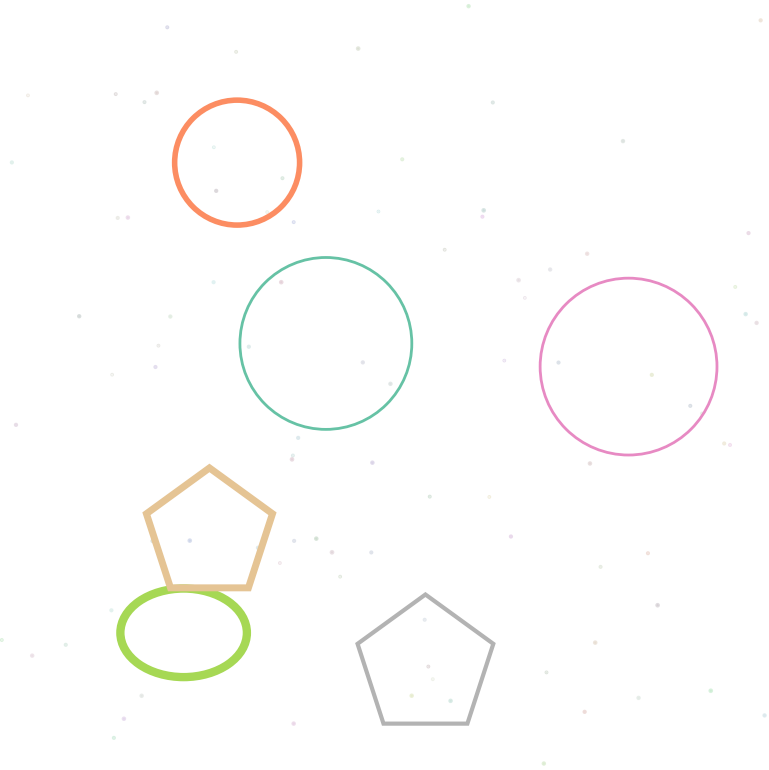[{"shape": "circle", "thickness": 1, "radius": 0.56, "center": [0.423, 0.554]}, {"shape": "circle", "thickness": 2, "radius": 0.41, "center": [0.308, 0.789]}, {"shape": "circle", "thickness": 1, "radius": 0.57, "center": [0.816, 0.524]}, {"shape": "oval", "thickness": 3, "radius": 0.41, "center": [0.238, 0.178]}, {"shape": "pentagon", "thickness": 2.5, "radius": 0.43, "center": [0.272, 0.306]}, {"shape": "pentagon", "thickness": 1.5, "radius": 0.46, "center": [0.553, 0.135]}]